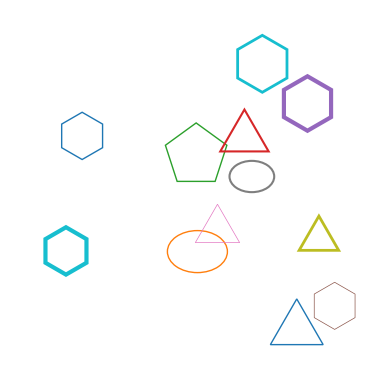[{"shape": "triangle", "thickness": 1, "radius": 0.4, "center": [0.771, 0.144]}, {"shape": "hexagon", "thickness": 1, "radius": 0.31, "center": [0.213, 0.647]}, {"shape": "oval", "thickness": 1, "radius": 0.39, "center": [0.513, 0.346]}, {"shape": "pentagon", "thickness": 1, "radius": 0.42, "center": [0.509, 0.597]}, {"shape": "triangle", "thickness": 1.5, "radius": 0.36, "center": [0.635, 0.643]}, {"shape": "hexagon", "thickness": 3, "radius": 0.35, "center": [0.799, 0.731]}, {"shape": "hexagon", "thickness": 0.5, "radius": 0.31, "center": [0.869, 0.206]}, {"shape": "triangle", "thickness": 0.5, "radius": 0.33, "center": [0.565, 0.403]}, {"shape": "oval", "thickness": 1.5, "radius": 0.29, "center": [0.654, 0.542]}, {"shape": "triangle", "thickness": 2, "radius": 0.3, "center": [0.828, 0.379]}, {"shape": "hexagon", "thickness": 2, "radius": 0.37, "center": [0.681, 0.834]}, {"shape": "hexagon", "thickness": 3, "radius": 0.31, "center": [0.171, 0.348]}]